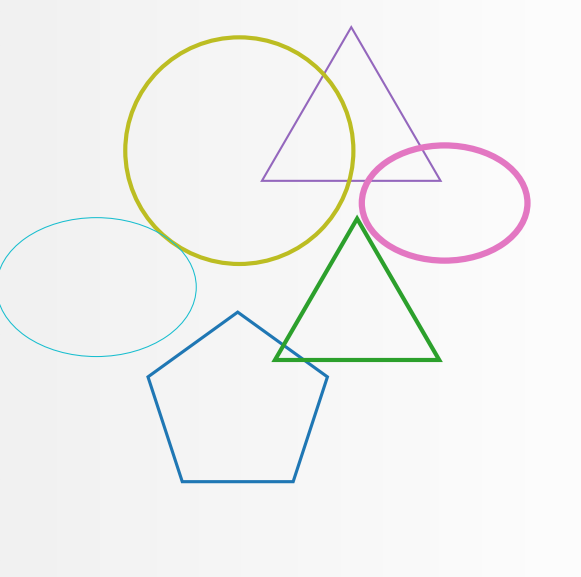[{"shape": "pentagon", "thickness": 1.5, "radius": 0.81, "center": [0.409, 0.296]}, {"shape": "triangle", "thickness": 2, "radius": 0.82, "center": [0.614, 0.457]}, {"shape": "triangle", "thickness": 1, "radius": 0.89, "center": [0.604, 0.775]}, {"shape": "oval", "thickness": 3, "radius": 0.71, "center": [0.765, 0.648]}, {"shape": "circle", "thickness": 2, "radius": 0.98, "center": [0.412, 0.738]}, {"shape": "oval", "thickness": 0.5, "radius": 0.86, "center": [0.166, 0.502]}]